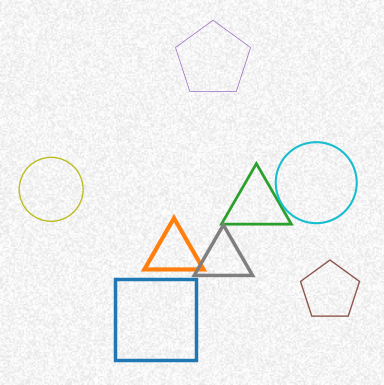[{"shape": "square", "thickness": 2.5, "radius": 0.53, "center": [0.403, 0.17]}, {"shape": "triangle", "thickness": 3, "radius": 0.44, "center": [0.452, 0.345]}, {"shape": "triangle", "thickness": 2, "radius": 0.52, "center": [0.666, 0.47]}, {"shape": "pentagon", "thickness": 0.5, "radius": 0.51, "center": [0.553, 0.845]}, {"shape": "pentagon", "thickness": 1, "radius": 0.4, "center": [0.857, 0.244]}, {"shape": "triangle", "thickness": 2.5, "radius": 0.44, "center": [0.58, 0.328]}, {"shape": "circle", "thickness": 1, "radius": 0.42, "center": [0.133, 0.508]}, {"shape": "circle", "thickness": 1.5, "radius": 0.53, "center": [0.821, 0.526]}]